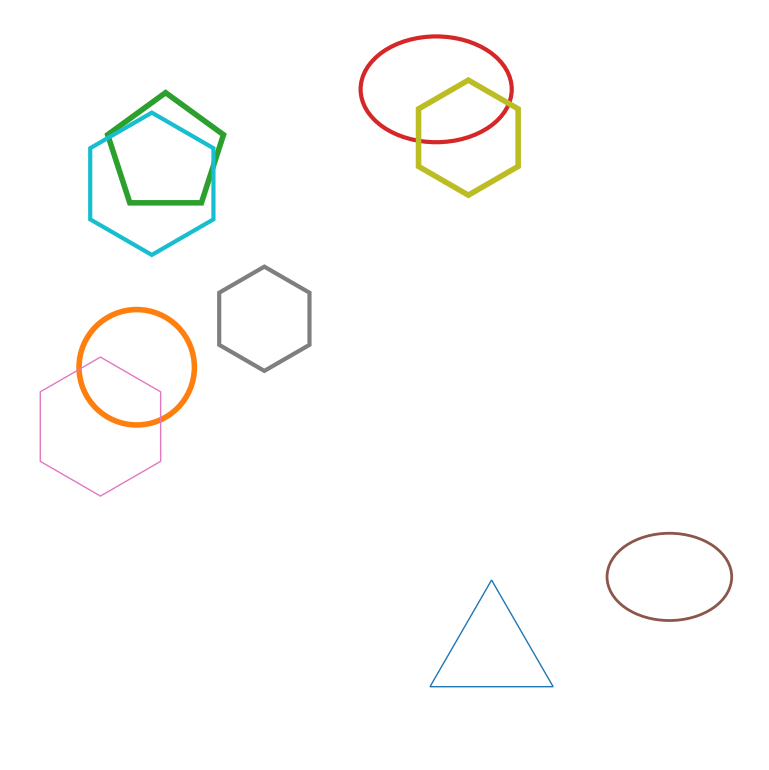[{"shape": "triangle", "thickness": 0.5, "radius": 0.46, "center": [0.638, 0.154]}, {"shape": "circle", "thickness": 2, "radius": 0.37, "center": [0.178, 0.523]}, {"shape": "pentagon", "thickness": 2, "radius": 0.4, "center": [0.215, 0.801]}, {"shape": "oval", "thickness": 1.5, "radius": 0.49, "center": [0.566, 0.884]}, {"shape": "oval", "thickness": 1, "radius": 0.4, "center": [0.869, 0.251]}, {"shape": "hexagon", "thickness": 0.5, "radius": 0.45, "center": [0.13, 0.446]}, {"shape": "hexagon", "thickness": 1.5, "radius": 0.34, "center": [0.343, 0.586]}, {"shape": "hexagon", "thickness": 2, "radius": 0.37, "center": [0.608, 0.821]}, {"shape": "hexagon", "thickness": 1.5, "radius": 0.46, "center": [0.197, 0.761]}]